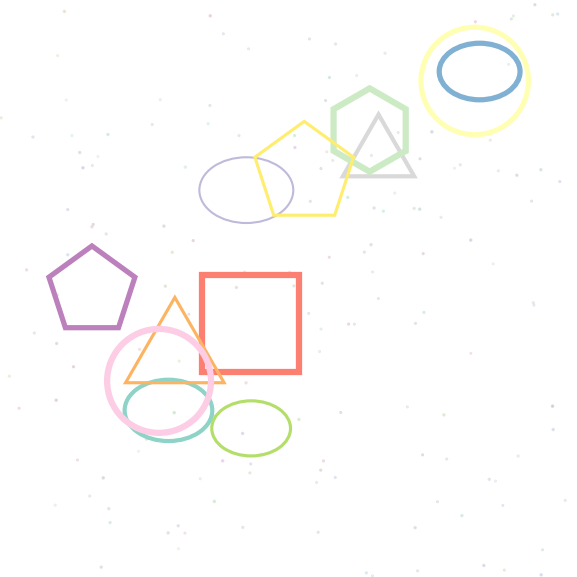[{"shape": "oval", "thickness": 2, "radius": 0.38, "center": [0.292, 0.288]}, {"shape": "circle", "thickness": 2.5, "radius": 0.47, "center": [0.822, 0.859]}, {"shape": "oval", "thickness": 1, "radius": 0.41, "center": [0.427, 0.67]}, {"shape": "square", "thickness": 3, "radius": 0.42, "center": [0.434, 0.439]}, {"shape": "oval", "thickness": 2.5, "radius": 0.35, "center": [0.831, 0.875]}, {"shape": "triangle", "thickness": 1.5, "radius": 0.49, "center": [0.303, 0.386]}, {"shape": "oval", "thickness": 1.5, "radius": 0.34, "center": [0.435, 0.257]}, {"shape": "circle", "thickness": 3, "radius": 0.45, "center": [0.275, 0.34]}, {"shape": "triangle", "thickness": 2, "radius": 0.36, "center": [0.655, 0.73]}, {"shape": "pentagon", "thickness": 2.5, "radius": 0.39, "center": [0.159, 0.495]}, {"shape": "hexagon", "thickness": 3, "radius": 0.36, "center": [0.64, 0.774]}, {"shape": "pentagon", "thickness": 1.5, "radius": 0.45, "center": [0.527, 0.699]}]